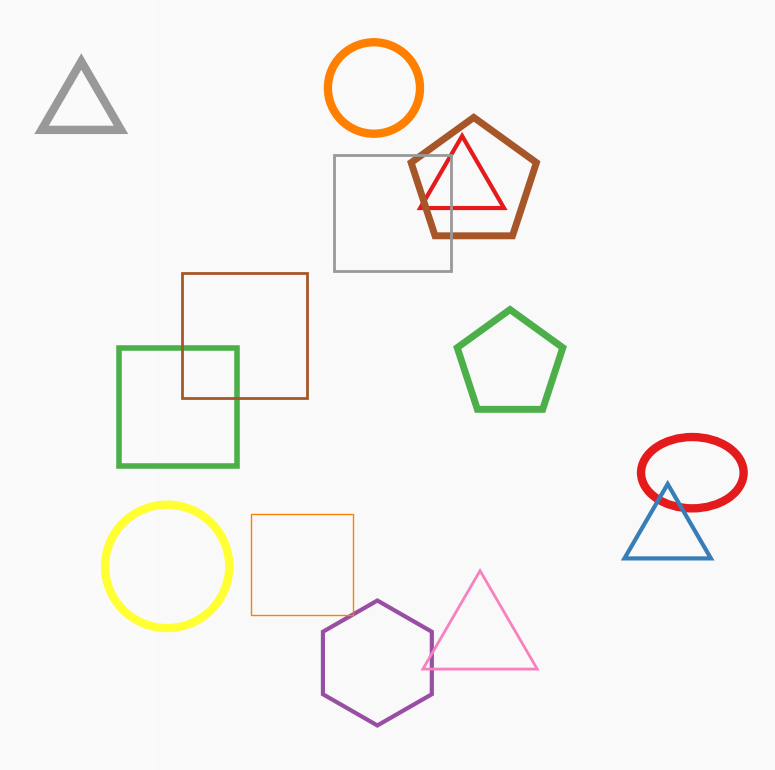[{"shape": "oval", "thickness": 3, "radius": 0.33, "center": [0.893, 0.386]}, {"shape": "triangle", "thickness": 1.5, "radius": 0.31, "center": [0.596, 0.761]}, {"shape": "triangle", "thickness": 1.5, "radius": 0.32, "center": [0.862, 0.307]}, {"shape": "pentagon", "thickness": 2.5, "radius": 0.36, "center": [0.658, 0.526]}, {"shape": "square", "thickness": 2, "radius": 0.38, "center": [0.23, 0.471]}, {"shape": "hexagon", "thickness": 1.5, "radius": 0.41, "center": [0.487, 0.139]}, {"shape": "circle", "thickness": 3, "radius": 0.3, "center": [0.483, 0.886]}, {"shape": "square", "thickness": 0.5, "radius": 0.33, "center": [0.389, 0.266]}, {"shape": "circle", "thickness": 3, "radius": 0.4, "center": [0.216, 0.264]}, {"shape": "pentagon", "thickness": 2.5, "radius": 0.42, "center": [0.611, 0.763]}, {"shape": "square", "thickness": 1, "radius": 0.4, "center": [0.315, 0.565]}, {"shape": "triangle", "thickness": 1, "radius": 0.43, "center": [0.619, 0.174]}, {"shape": "square", "thickness": 1, "radius": 0.38, "center": [0.506, 0.723]}, {"shape": "triangle", "thickness": 3, "radius": 0.3, "center": [0.105, 0.861]}]